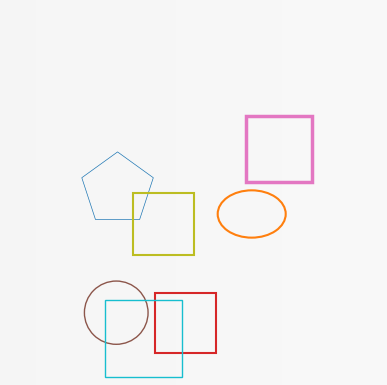[{"shape": "pentagon", "thickness": 0.5, "radius": 0.49, "center": [0.303, 0.508]}, {"shape": "oval", "thickness": 1.5, "radius": 0.44, "center": [0.65, 0.444]}, {"shape": "square", "thickness": 1.5, "radius": 0.39, "center": [0.479, 0.16]}, {"shape": "circle", "thickness": 1, "radius": 0.41, "center": [0.3, 0.188]}, {"shape": "square", "thickness": 2.5, "radius": 0.43, "center": [0.719, 0.612]}, {"shape": "square", "thickness": 1.5, "radius": 0.4, "center": [0.422, 0.418]}, {"shape": "square", "thickness": 1, "radius": 0.5, "center": [0.37, 0.122]}]